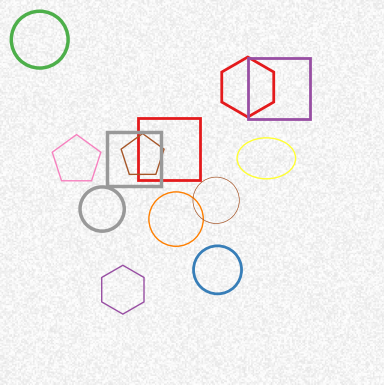[{"shape": "hexagon", "thickness": 2, "radius": 0.39, "center": [0.644, 0.774]}, {"shape": "square", "thickness": 2, "radius": 0.4, "center": [0.438, 0.613]}, {"shape": "circle", "thickness": 2, "radius": 0.31, "center": [0.565, 0.299]}, {"shape": "circle", "thickness": 2.5, "radius": 0.37, "center": [0.103, 0.897]}, {"shape": "square", "thickness": 2, "radius": 0.4, "center": [0.725, 0.77]}, {"shape": "hexagon", "thickness": 1, "radius": 0.32, "center": [0.319, 0.248]}, {"shape": "circle", "thickness": 1, "radius": 0.35, "center": [0.457, 0.431]}, {"shape": "oval", "thickness": 1, "radius": 0.38, "center": [0.692, 0.589]}, {"shape": "pentagon", "thickness": 1, "radius": 0.29, "center": [0.37, 0.595]}, {"shape": "circle", "thickness": 0.5, "radius": 0.3, "center": [0.561, 0.48]}, {"shape": "pentagon", "thickness": 1, "radius": 0.33, "center": [0.199, 0.584]}, {"shape": "circle", "thickness": 2.5, "radius": 0.29, "center": [0.265, 0.457]}, {"shape": "square", "thickness": 2.5, "radius": 0.35, "center": [0.348, 0.588]}]